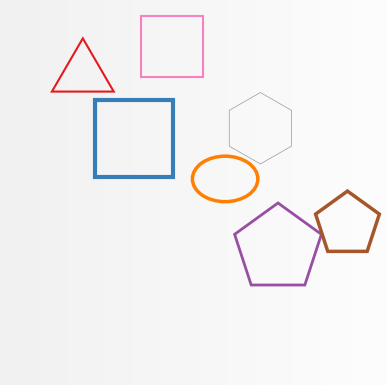[{"shape": "triangle", "thickness": 1.5, "radius": 0.46, "center": [0.214, 0.808]}, {"shape": "square", "thickness": 3, "radius": 0.5, "center": [0.345, 0.641]}, {"shape": "pentagon", "thickness": 2, "radius": 0.59, "center": [0.717, 0.355]}, {"shape": "oval", "thickness": 2.5, "radius": 0.42, "center": [0.581, 0.535]}, {"shape": "pentagon", "thickness": 2.5, "radius": 0.43, "center": [0.897, 0.417]}, {"shape": "square", "thickness": 1.5, "radius": 0.4, "center": [0.444, 0.879]}, {"shape": "hexagon", "thickness": 0.5, "radius": 0.46, "center": [0.672, 0.667]}]